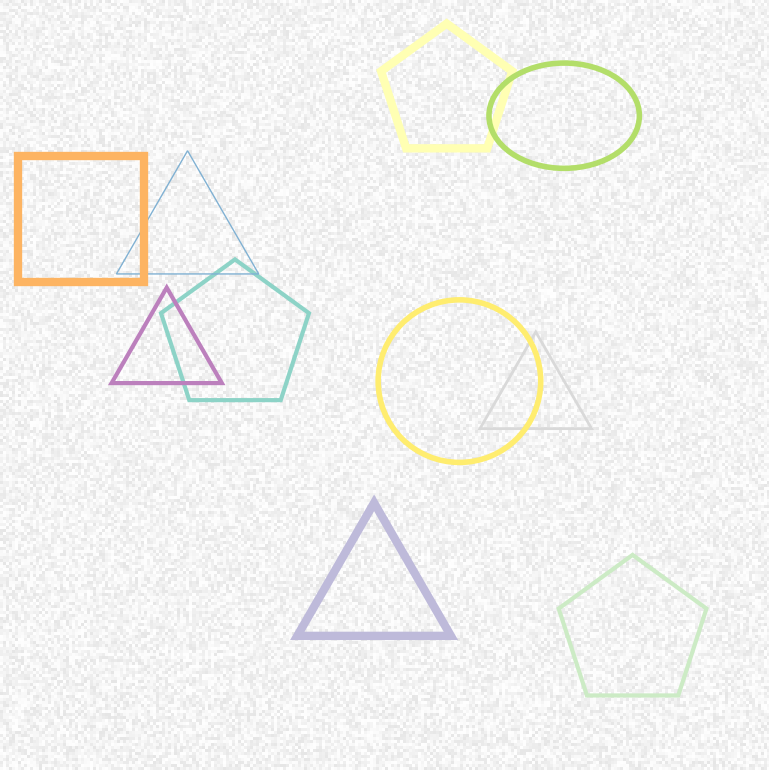[{"shape": "pentagon", "thickness": 1.5, "radius": 0.51, "center": [0.305, 0.562]}, {"shape": "pentagon", "thickness": 3, "radius": 0.45, "center": [0.58, 0.88]}, {"shape": "triangle", "thickness": 3, "radius": 0.58, "center": [0.486, 0.232]}, {"shape": "triangle", "thickness": 0.5, "radius": 0.53, "center": [0.244, 0.698]}, {"shape": "square", "thickness": 3, "radius": 0.41, "center": [0.105, 0.716]}, {"shape": "oval", "thickness": 2, "radius": 0.49, "center": [0.733, 0.85]}, {"shape": "triangle", "thickness": 1, "radius": 0.42, "center": [0.696, 0.485]}, {"shape": "triangle", "thickness": 1.5, "radius": 0.41, "center": [0.217, 0.544]}, {"shape": "pentagon", "thickness": 1.5, "radius": 0.5, "center": [0.822, 0.178]}, {"shape": "circle", "thickness": 2, "radius": 0.53, "center": [0.597, 0.505]}]